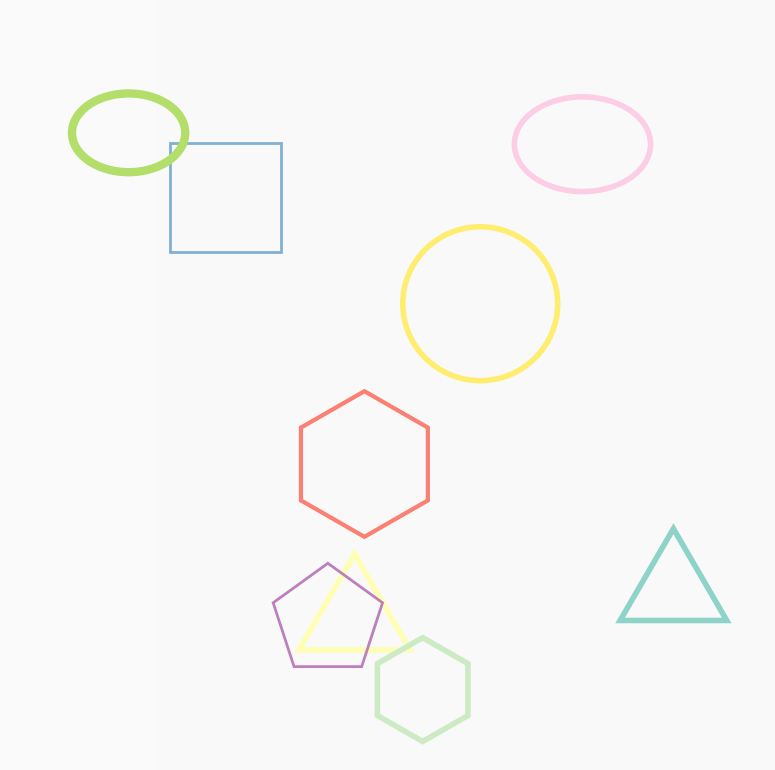[{"shape": "triangle", "thickness": 2, "radius": 0.4, "center": [0.869, 0.234]}, {"shape": "triangle", "thickness": 2, "radius": 0.41, "center": [0.457, 0.197]}, {"shape": "hexagon", "thickness": 1.5, "radius": 0.47, "center": [0.47, 0.397]}, {"shape": "square", "thickness": 1, "radius": 0.36, "center": [0.291, 0.743]}, {"shape": "oval", "thickness": 3, "radius": 0.37, "center": [0.166, 0.828]}, {"shape": "oval", "thickness": 2, "radius": 0.44, "center": [0.752, 0.813]}, {"shape": "pentagon", "thickness": 1, "radius": 0.37, "center": [0.423, 0.194]}, {"shape": "hexagon", "thickness": 2, "radius": 0.34, "center": [0.545, 0.104]}, {"shape": "circle", "thickness": 2, "radius": 0.5, "center": [0.62, 0.606]}]